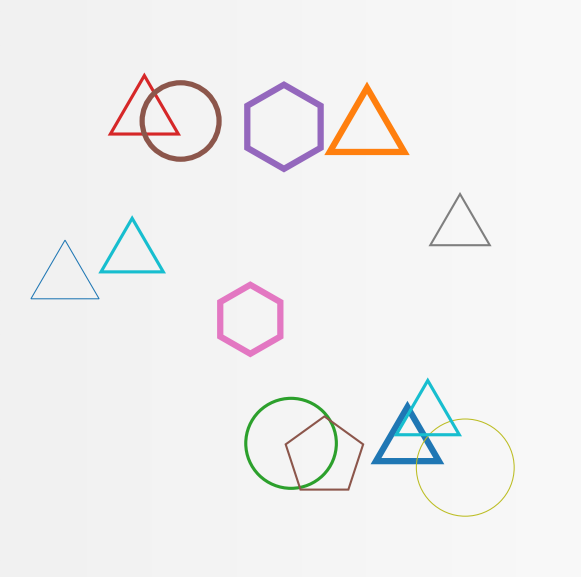[{"shape": "triangle", "thickness": 0.5, "radius": 0.34, "center": [0.112, 0.516]}, {"shape": "triangle", "thickness": 3, "radius": 0.31, "center": [0.701, 0.232]}, {"shape": "triangle", "thickness": 3, "radius": 0.37, "center": [0.631, 0.773]}, {"shape": "circle", "thickness": 1.5, "radius": 0.39, "center": [0.501, 0.231]}, {"shape": "triangle", "thickness": 1.5, "radius": 0.34, "center": [0.248, 0.801]}, {"shape": "hexagon", "thickness": 3, "radius": 0.36, "center": [0.489, 0.78]}, {"shape": "pentagon", "thickness": 1, "radius": 0.35, "center": [0.558, 0.208]}, {"shape": "circle", "thickness": 2.5, "radius": 0.33, "center": [0.311, 0.79]}, {"shape": "hexagon", "thickness": 3, "radius": 0.3, "center": [0.431, 0.446]}, {"shape": "triangle", "thickness": 1, "radius": 0.3, "center": [0.791, 0.604]}, {"shape": "circle", "thickness": 0.5, "radius": 0.42, "center": [0.8, 0.189]}, {"shape": "triangle", "thickness": 1.5, "radius": 0.31, "center": [0.227, 0.559]}, {"shape": "triangle", "thickness": 1.5, "radius": 0.31, "center": [0.736, 0.278]}]